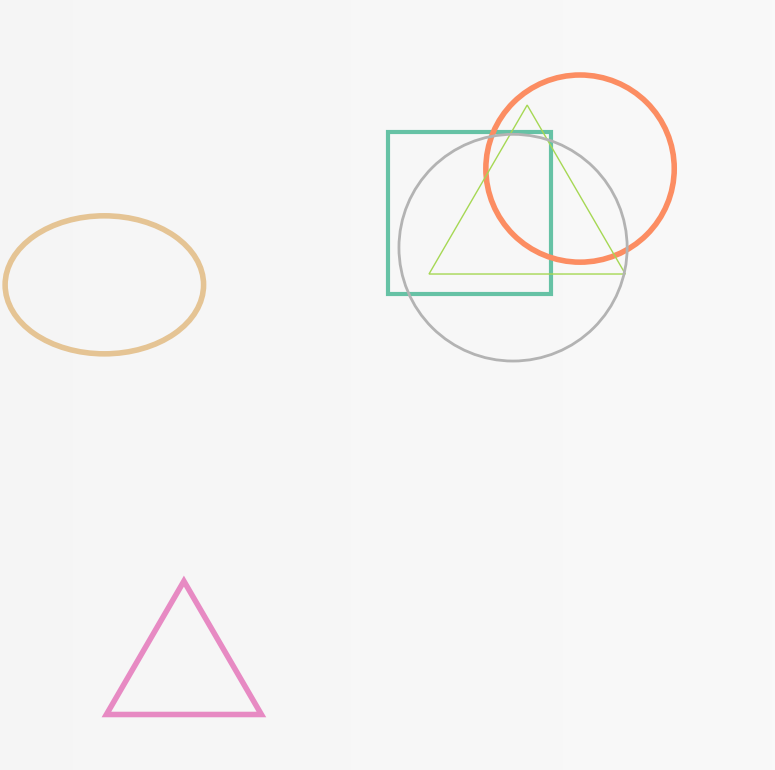[{"shape": "square", "thickness": 1.5, "radius": 0.53, "center": [0.606, 0.724]}, {"shape": "circle", "thickness": 2, "radius": 0.61, "center": [0.748, 0.781]}, {"shape": "triangle", "thickness": 2, "radius": 0.58, "center": [0.237, 0.13]}, {"shape": "triangle", "thickness": 0.5, "radius": 0.73, "center": [0.68, 0.717]}, {"shape": "oval", "thickness": 2, "radius": 0.64, "center": [0.135, 0.63]}, {"shape": "circle", "thickness": 1, "radius": 0.74, "center": [0.662, 0.678]}]